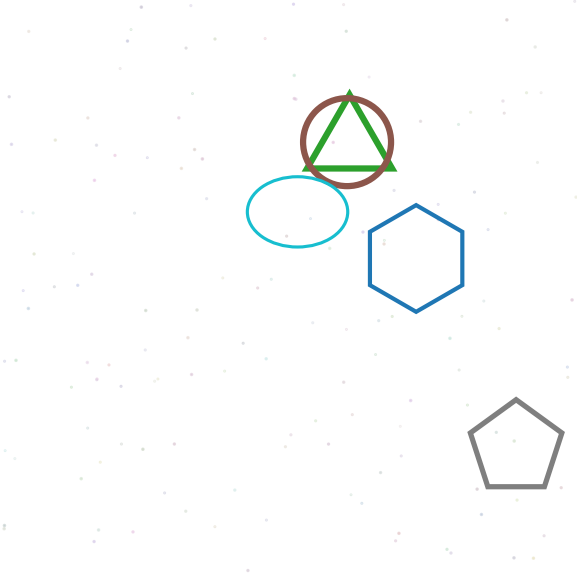[{"shape": "hexagon", "thickness": 2, "radius": 0.46, "center": [0.721, 0.552]}, {"shape": "triangle", "thickness": 3, "radius": 0.42, "center": [0.605, 0.75]}, {"shape": "circle", "thickness": 3, "radius": 0.38, "center": [0.601, 0.753]}, {"shape": "pentagon", "thickness": 2.5, "radius": 0.42, "center": [0.894, 0.224]}, {"shape": "oval", "thickness": 1.5, "radius": 0.43, "center": [0.515, 0.632]}]